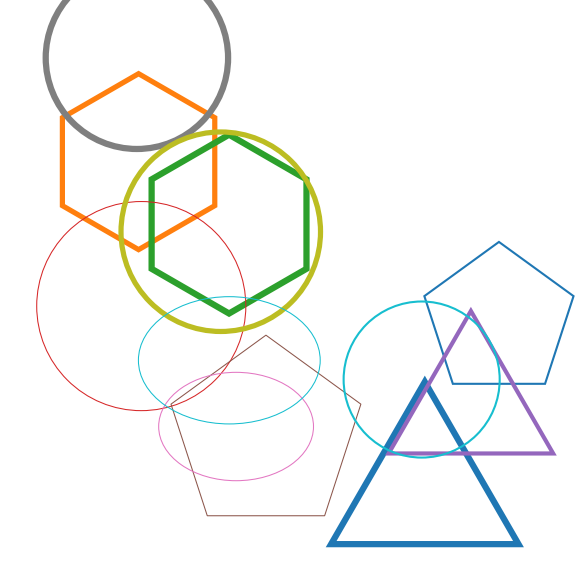[{"shape": "triangle", "thickness": 3, "radius": 0.94, "center": [0.736, 0.151]}, {"shape": "pentagon", "thickness": 1, "radius": 0.68, "center": [0.864, 0.444]}, {"shape": "hexagon", "thickness": 2.5, "radius": 0.76, "center": [0.24, 0.719]}, {"shape": "hexagon", "thickness": 3, "radius": 0.77, "center": [0.397, 0.611]}, {"shape": "circle", "thickness": 0.5, "radius": 0.91, "center": [0.245, 0.469]}, {"shape": "triangle", "thickness": 2, "radius": 0.82, "center": [0.815, 0.296]}, {"shape": "pentagon", "thickness": 0.5, "radius": 0.86, "center": [0.461, 0.246]}, {"shape": "oval", "thickness": 0.5, "radius": 0.67, "center": [0.409, 0.261]}, {"shape": "circle", "thickness": 3, "radius": 0.79, "center": [0.237, 0.899]}, {"shape": "circle", "thickness": 2.5, "radius": 0.86, "center": [0.382, 0.598]}, {"shape": "oval", "thickness": 0.5, "radius": 0.79, "center": [0.397, 0.375]}, {"shape": "circle", "thickness": 1, "radius": 0.68, "center": [0.73, 0.342]}]